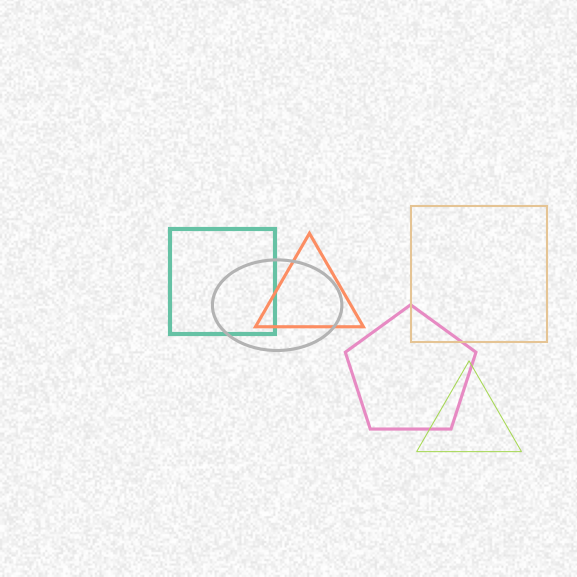[{"shape": "square", "thickness": 2, "radius": 0.45, "center": [0.385, 0.512]}, {"shape": "triangle", "thickness": 1.5, "radius": 0.54, "center": [0.536, 0.487]}, {"shape": "pentagon", "thickness": 1.5, "radius": 0.59, "center": [0.711, 0.352]}, {"shape": "triangle", "thickness": 0.5, "radius": 0.52, "center": [0.812, 0.269]}, {"shape": "square", "thickness": 1, "radius": 0.59, "center": [0.83, 0.524]}, {"shape": "oval", "thickness": 1.5, "radius": 0.56, "center": [0.48, 0.471]}]